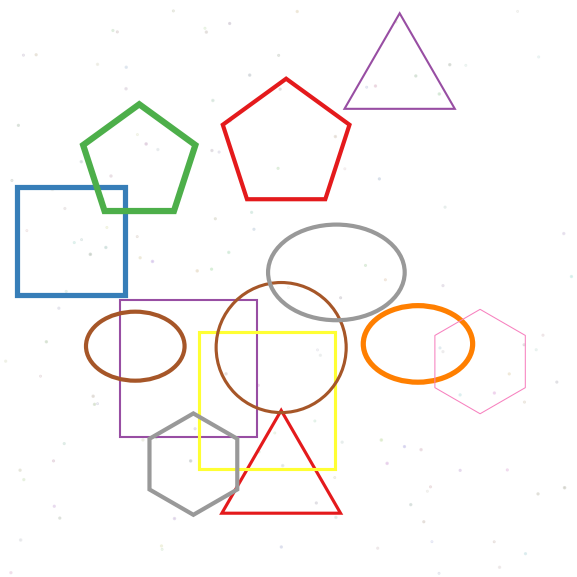[{"shape": "pentagon", "thickness": 2, "radius": 0.58, "center": [0.495, 0.747]}, {"shape": "triangle", "thickness": 1.5, "radius": 0.59, "center": [0.487, 0.17]}, {"shape": "square", "thickness": 2.5, "radius": 0.47, "center": [0.123, 0.582]}, {"shape": "pentagon", "thickness": 3, "radius": 0.51, "center": [0.241, 0.716]}, {"shape": "triangle", "thickness": 1, "radius": 0.55, "center": [0.692, 0.866]}, {"shape": "square", "thickness": 1, "radius": 0.59, "center": [0.326, 0.361]}, {"shape": "oval", "thickness": 2.5, "radius": 0.47, "center": [0.724, 0.404]}, {"shape": "square", "thickness": 1.5, "radius": 0.59, "center": [0.462, 0.306]}, {"shape": "oval", "thickness": 2, "radius": 0.43, "center": [0.234, 0.4]}, {"shape": "circle", "thickness": 1.5, "radius": 0.56, "center": [0.487, 0.397]}, {"shape": "hexagon", "thickness": 0.5, "radius": 0.45, "center": [0.831, 0.373]}, {"shape": "hexagon", "thickness": 2, "radius": 0.44, "center": [0.335, 0.195]}, {"shape": "oval", "thickness": 2, "radius": 0.59, "center": [0.582, 0.527]}]